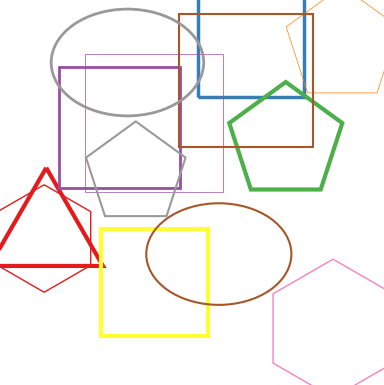[{"shape": "hexagon", "thickness": 1, "radius": 0.7, "center": [0.115, 0.381]}, {"shape": "triangle", "thickness": 3, "radius": 0.85, "center": [0.12, 0.394]}, {"shape": "square", "thickness": 2.5, "radius": 0.69, "center": [0.652, 0.886]}, {"shape": "pentagon", "thickness": 3, "radius": 0.77, "center": [0.742, 0.633]}, {"shape": "square", "thickness": 0.5, "radius": 0.9, "center": [0.401, 0.681]}, {"shape": "square", "thickness": 2, "radius": 0.79, "center": [0.311, 0.669]}, {"shape": "pentagon", "thickness": 0.5, "radius": 0.77, "center": [0.889, 0.883]}, {"shape": "square", "thickness": 3, "radius": 0.69, "center": [0.401, 0.267]}, {"shape": "oval", "thickness": 1.5, "radius": 0.94, "center": [0.568, 0.34]}, {"shape": "square", "thickness": 1.5, "radius": 0.87, "center": [0.639, 0.79]}, {"shape": "hexagon", "thickness": 1, "radius": 0.9, "center": [0.865, 0.147]}, {"shape": "pentagon", "thickness": 1.5, "radius": 0.68, "center": [0.353, 0.549]}, {"shape": "oval", "thickness": 2, "radius": 0.99, "center": [0.331, 0.838]}]